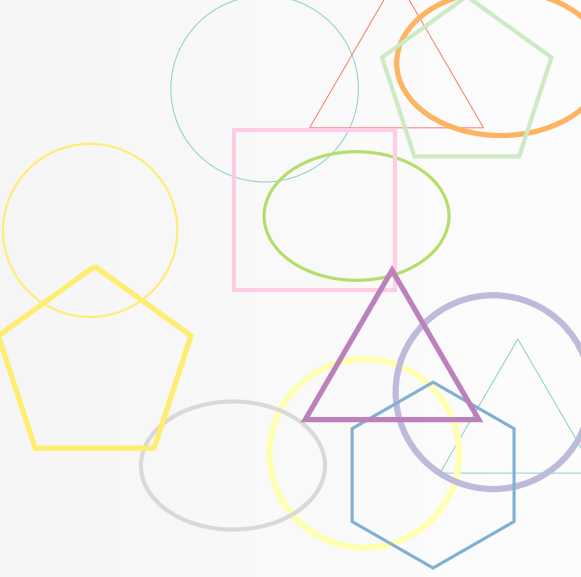[{"shape": "circle", "thickness": 0.5, "radius": 0.81, "center": [0.455, 0.845]}, {"shape": "triangle", "thickness": 0.5, "radius": 0.77, "center": [0.891, 0.257]}, {"shape": "circle", "thickness": 3, "radius": 0.82, "center": [0.627, 0.214]}, {"shape": "circle", "thickness": 3, "radius": 0.84, "center": [0.848, 0.32]}, {"shape": "triangle", "thickness": 0.5, "radius": 0.86, "center": [0.682, 0.864]}, {"shape": "hexagon", "thickness": 1.5, "radius": 0.8, "center": [0.745, 0.176]}, {"shape": "oval", "thickness": 2.5, "radius": 0.9, "center": [0.862, 0.89]}, {"shape": "oval", "thickness": 1.5, "radius": 0.8, "center": [0.613, 0.625]}, {"shape": "square", "thickness": 2, "radius": 0.69, "center": [0.541, 0.635]}, {"shape": "oval", "thickness": 2, "radius": 0.79, "center": [0.401, 0.193]}, {"shape": "triangle", "thickness": 2.5, "radius": 0.86, "center": [0.674, 0.359]}, {"shape": "pentagon", "thickness": 2, "radius": 0.77, "center": [0.803, 0.852]}, {"shape": "circle", "thickness": 1, "radius": 0.75, "center": [0.155, 0.6]}, {"shape": "pentagon", "thickness": 2.5, "radius": 0.87, "center": [0.163, 0.364]}]